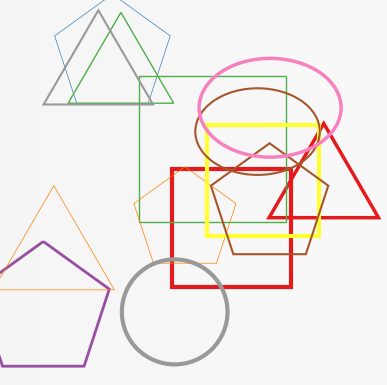[{"shape": "square", "thickness": 3, "radius": 0.77, "center": [0.597, 0.409]}, {"shape": "triangle", "thickness": 2.5, "radius": 0.82, "center": [0.836, 0.516]}, {"shape": "pentagon", "thickness": 0.5, "radius": 0.78, "center": [0.29, 0.858]}, {"shape": "triangle", "thickness": 1, "radius": 0.79, "center": [0.312, 0.811]}, {"shape": "square", "thickness": 1, "radius": 0.95, "center": [0.549, 0.614]}, {"shape": "pentagon", "thickness": 2, "radius": 0.9, "center": [0.112, 0.194]}, {"shape": "triangle", "thickness": 0.5, "radius": 0.9, "center": [0.139, 0.337]}, {"shape": "pentagon", "thickness": 0.5, "radius": 0.69, "center": [0.477, 0.428]}, {"shape": "square", "thickness": 3, "radius": 0.72, "center": [0.678, 0.53]}, {"shape": "pentagon", "thickness": 1.5, "radius": 0.8, "center": [0.696, 0.469]}, {"shape": "oval", "thickness": 1.5, "radius": 0.8, "center": [0.665, 0.658]}, {"shape": "oval", "thickness": 2.5, "radius": 0.92, "center": [0.697, 0.72]}, {"shape": "triangle", "thickness": 1.5, "radius": 0.82, "center": [0.254, 0.81]}, {"shape": "circle", "thickness": 3, "radius": 0.68, "center": [0.451, 0.19]}]